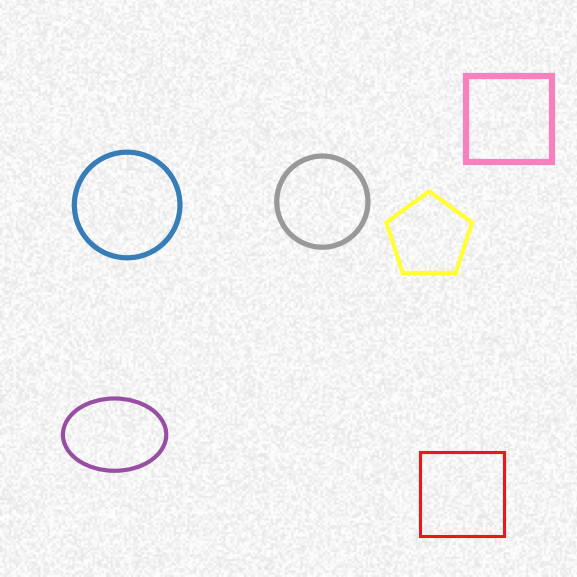[{"shape": "square", "thickness": 1.5, "radius": 0.36, "center": [0.799, 0.144]}, {"shape": "circle", "thickness": 2.5, "radius": 0.46, "center": [0.22, 0.644]}, {"shape": "oval", "thickness": 2, "radius": 0.45, "center": [0.198, 0.247]}, {"shape": "pentagon", "thickness": 2, "radius": 0.39, "center": [0.743, 0.59]}, {"shape": "square", "thickness": 3, "radius": 0.37, "center": [0.882, 0.794]}, {"shape": "circle", "thickness": 2.5, "radius": 0.39, "center": [0.558, 0.65]}]